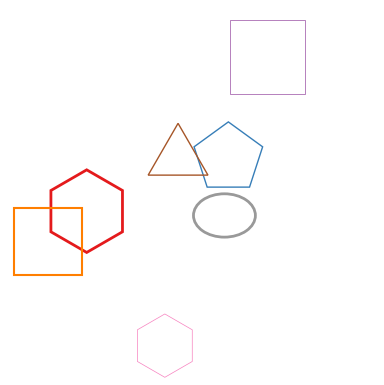[{"shape": "hexagon", "thickness": 2, "radius": 0.54, "center": [0.225, 0.452]}, {"shape": "pentagon", "thickness": 1, "radius": 0.47, "center": [0.593, 0.59]}, {"shape": "square", "thickness": 0.5, "radius": 0.48, "center": [0.695, 0.852]}, {"shape": "square", "thickness": 1.5, "radius": 0.44, "center": [0.125, 0.374]}, {"shape": "triangle", "thickness": 1, "radius": 0.45, "center": [0.462, 0.59]}, {"shape": "hexagon", "thickness": 0.5, "radius": 0.41, "center": [0.428, 0.102]}, {"shape": "oval", "thickness": 2, "radius": 0.4, "center": [0.583, 0.44]}]